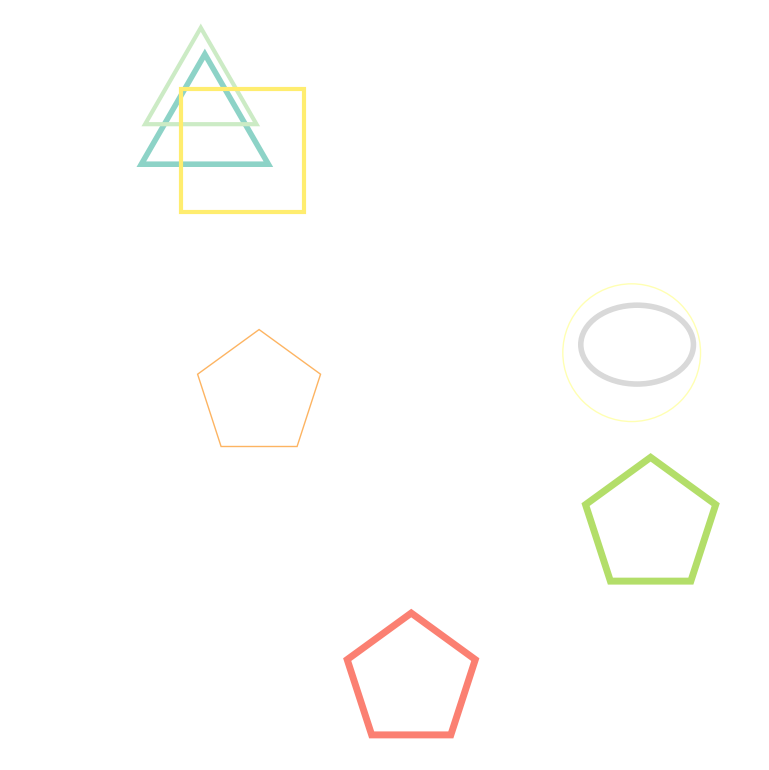[{"shape": "triangle", "thickness": 2, "radius": 0.48, "center": [0.266, 0.834]}, {"shape": "circle", "thickness": 0.5, "radius": 0.45, "center": [0.82, 0.542]}, {"shape": "pentagon", "thickness": 2.5, "radius": 0.44, "center": [0.534, 0.116]}, {"shape": "pentagon", "thickness": 0.5, "radius": 0.42, "center": [0.336, 0.488]}, {"shape": "pentagon", "thickness": 2.5, "radius": 0.44, "center": [0.845, 0.317]}, {"shape": "oval", "thickness": 2, "radius": 0.37, "center": [0.827, 0.552]}, {"shape": "triangle", "thickness": 1.5, "radius": 0.42, "center": [0.261, 0.88]}, {"shape": "square", "thickness": 1.5, "radius": 0.4, "center": [0.314, 0.804]}]